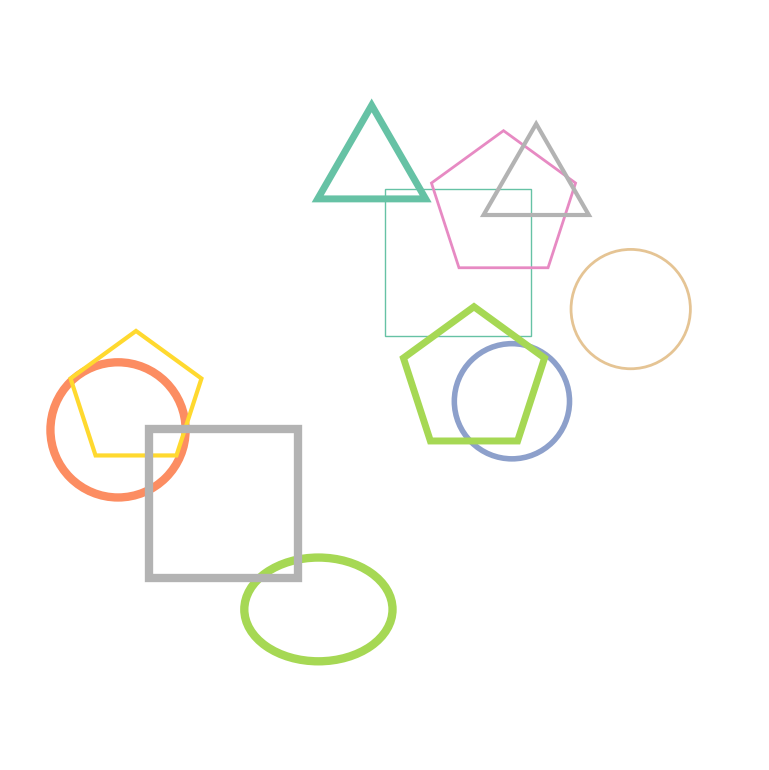[{"shape": "triangle", "thickness": 2.5, "radius": 0.4, "center": [0.483, 0.782]}, {"shape": "square", "thickness": 0.5, "radius": 0.47, "center": [0.595, 0.659]}, {"shape": "circle", "thickness": 3, "radius": 0.44, "center": [0.153, 0.442]}, {"shape": "circle", "thickness": 2, "radius": 0.37, "center": [0.665, 0.479]}, {"shape": "pentagon", "thickness": 1, "radius": 0.49, "center": [0.654, 0.732]}, {"shape": "oval", "thickness": 3, "radius": 0.48, "center": [0.414, 0.209]}, {"shape": "pentagon", "thickness": 2.5, "radius": 0.48, "center": [0.616, 0.505]}, {"shape": "pentagon", "thickness": 1.5, "radius": 0.45, "center": [0.177, 0.481]}, {"shape": "circle", "thickness": 1, "radius": 0.39, "center": [0.819, 0.599]}, {"shape": "square", "thickness": 3, "radius": 0.48, "center": [0.29, 0.346]}, {"shape": "triangle", "thickness": 1.5, "radius": 0.39, "center": [0.696, 0.76]}]